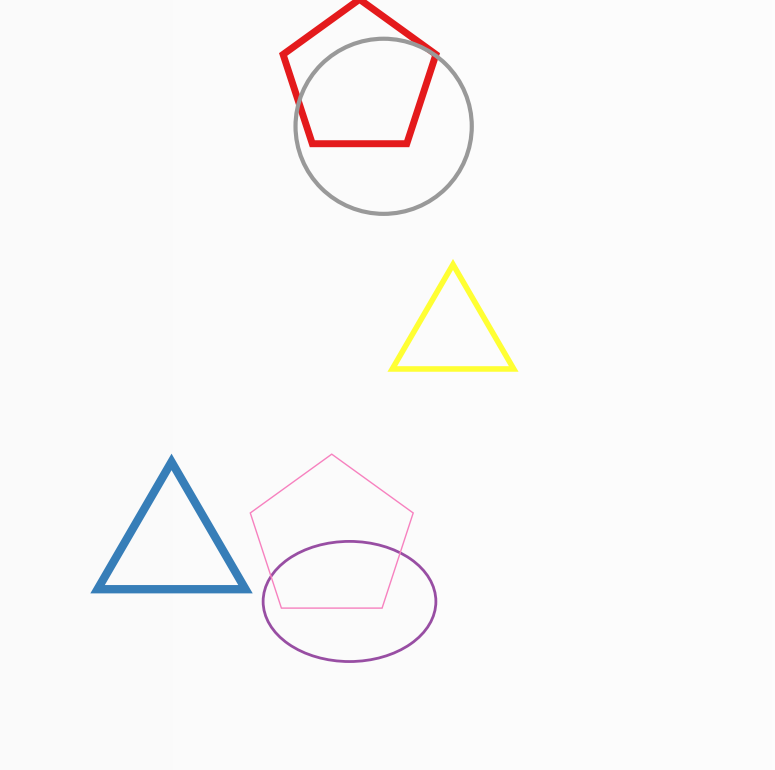[{"shape": "pentagon", "thickness": 2.5, "radius": 0.52, "center": [0.464, 0.897]}, {"shape": "triangle", "thickness": 3, "radius": 0.55, "center": [0.221, 0.29]}, {"shape": "oval", "thickness": 1, "radius": 0.56, "center": [0.451, 0.219]}, {"shape": "triangle", "thickness": 2, "radius": 0.45, "center": [0.585, 0.566]}, {"shape": "pentagon", "thickness": 0.5, "radius": 0.55, "center": [0.428, 0.3]}, {"shape": "circle", "thickness": 1.5, "radius": 0.57, "center": [0.495, 0.836]}]